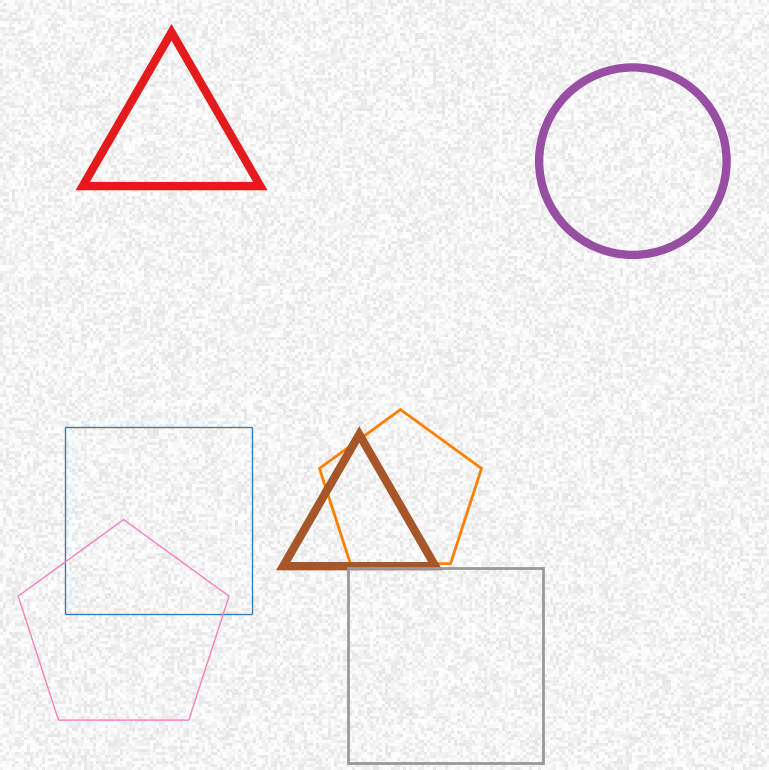[{"shape": "triangle", "thickness": 3, "radius": 0.67, "center": [0.223, 0.825]}, {"shape": "square", "thickness": 0.5, "radius": 0.61, "center": [0.206, 0.324]}, {"shape": "circle", "thickness": 3, "radius": 0.61, "center": [0.822, 0.791]}, {"shape": "pentagon", "thickness": 1, "radius": 0.55, "center": [0.52, 0.357]}, {"shape": "triangle", "thickness": 3, "radius": 0.57, "center": [0.467, 0.322]}, {"shape": "pentagon", "thickness": 0.5, "radius": 0.72, "center": [0.161, 0.181]}, {"shape": "square", "thickness": 1, "radius": 0.63, "center": [0.578, 0.136]}]